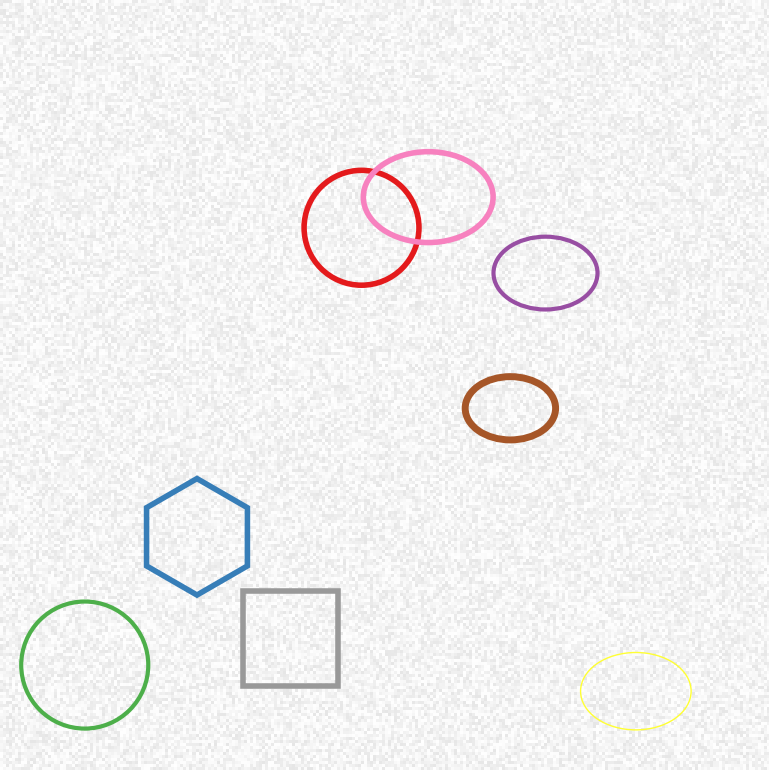[{"shape": "circle", "thickness": 2, "radius": 0.37, "center": [0.47, 0.704]}, {"shape": "hexagon", "thickness": 2, "radius": 0.38, "center": [0.256, 0.303]}, {"shape": "circle", "thickness": 1.5, "radius": 0.41, "center": [0.11, 0.136]}, {"shape": "oval", "thickness": 1.5, "radius": 0.34, "center": [0.708, 0.645]}, {"shape": "oval", "thickness": 0.5, "radius": 0.36, "center": [0.826, 0.102]}, {"shape": "oval", "thickness": 2.5, "radius": 0.29, "center": [0.663, 0.47]}, {"shape": "oval", "thickness": 2, "radius": 0.42, "center": [0.556, 0.744]}, {"shape": "square", "thickness": 2, "radius": 0.31, "center": [0.377, 0.171]}]